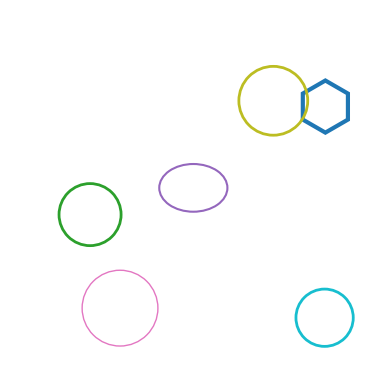[{"shape": "hexagon", "thickness": 3, "radius": 0.34, "center": [0.845, 0.723]}, {"shape": "circle", "thickness": 2, "radius": 0.4, "center": [0.234, 0.443]}, {"shape": "oval", "thickness": 1.5, "radius": 0.44, "center": [0.502, 0.512]}, {"shape": "circle", "thickness": 1, "radius": 0.49, "center": [0.312, 0.2]}, {"shape": "circle", "thickness": 2, "radius": 0.45, "center": [0.71, 0.738]}, {"shape": "circle", "thickness": 2, "radius": 0.37, "center": [0.843, 0.175]}]